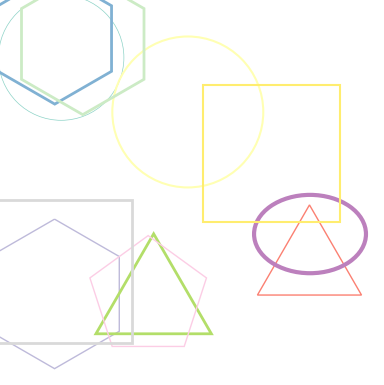[{"shape": "circle", "thickness": 0.5, "radius": 0.81, "center": [0.159, 0.85]}, {"shape": "circle", "thickness": 1.5, "radius": 0.98, "center": [0.488, 0.709]}, {"shape": "hexagon", "thickness": 1, "radius": 0.97, "center": [0.142, 0.237]}, {"shape": "triangle", "thickness": 1, "radius": 0.78, "center": [0.804, 0.312]}, {"shape": "hexagon", "thickness": 2, "radius": 0.85, "center": [0.142, 0.9]}, {"shape": "triangle", "thickness": 2, "radius": 0.87, "center": [0.399, 0.22]}, {"shape": "pentagon", "thickness": 1, "radius": 0.8, "center": [0.385, 0.229]}, {"shape": "square", "thickness": 2, "radius": 0.93, "center": [0.158, 0.296]}, {"shape": "oval", "thickness": 3, "radius": 0.73, "center": [0.805, 0.392]}, {"shape": "hexagon", "thickness": 2, "radius": 0.92, "center": [0.215, 0.886]}, {"shape": "square", "thickness": 1.5, "radius": 0.89, "center": [0.705, 0.601]}]